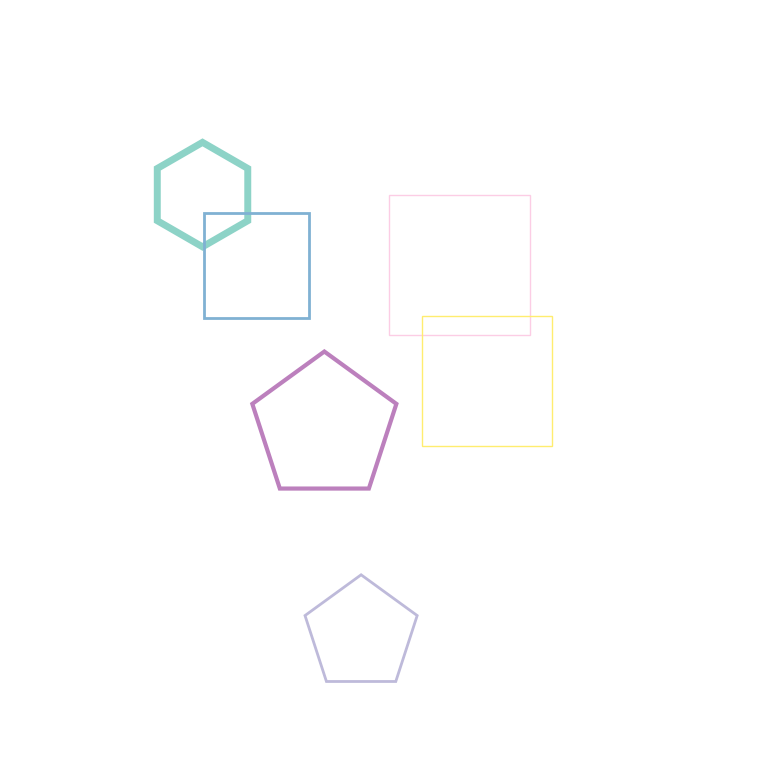[{"shape": "hexagon", "thickness": 2.5, "radius": 0.34, "center": [0.263, 0.747]}, {"shape": "pentagon", "thickness": 1, "radius": 0.38, "center": [0.469, 0.177]}, {"shape": "square", "thickness": 1, "radius": 0.34, "center": [0.333, 0.655]}, {"shape": "square", "thickness": 0.5, "radius": 0.46, "center": [0.597, 0.656]}, {"shape": "pentagon", "thickness": 1.5, "radius": 0.49, "center": [0.421, 0.445]}, {"shape": "square", "thickness": 0.5, "radius": 0.42, "center": [0.632, 0.505]}]